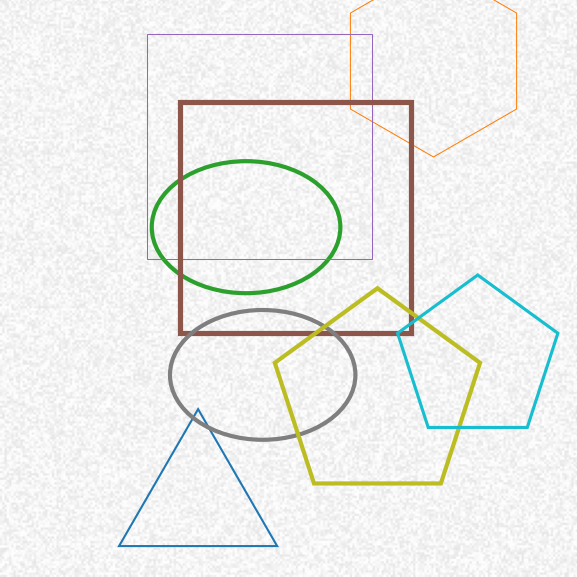[{"shape": "triangle", "thickness": 1, "radius": 0.79, "center": [0.343, 0.133]}, {"shape": "hexagon", "thickness": 0.5, "radius": 0.83, "center": [0.751, 0.893]}, {"shape": "oval", "thickness": 2, "radius": 0.82, "center": [0.426, 0.606]}, {"shape": "square", "thickness": 0.5, "radius": 0.97, "center": [0.45, 0.746]}, {"shape": "square", "thickness": 2.5, "radius": 1.0, "center": [0.512, 0.622]}, {"shape": "oval", "thickness": 2, "radius": 0.8, "center": [0.455, 0.35]}, {"shape": "pentagon", "thickness": 2, "radius": 0.93, "center": [0.654, 0.313]}, {"shape": "pentagon", "thickness": 1.5, "radius": 0.73, "center": [0.827, 0.377]}]